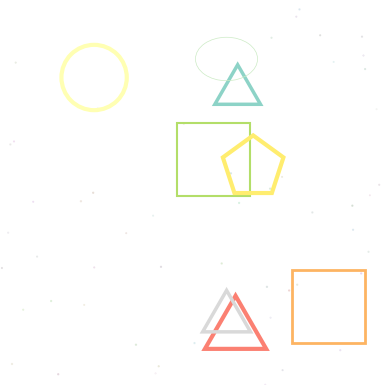[{"shape": "triangle", "thickness": 2.5, "radius": 0.34, "center": [0.617, 0.763]}, {"shape": "circle", "thickness": 3, "radius": 0.42, "center": [0.244, 0.799]}, {"shape": "triangle", "thickness": 3, "radius": 0.46, "center": [0.612, 0.14]}, {"shape": "square", "thickness": 2, "radius": 0.47, "center": [0.852, 0.205]}, {"shape": "square", "thickness": 1.5, "radius": 0.48, "center": [0.555, 0.585]}, {"shape": "triangle", "thickness": 2.5, "radius": 0.36, "center": [0.589, 0.174]}, {"shape": "oval", "thickness": 0.5, "radius": 0.4, "center": [0.588, 0.847]}, {"shape": "pentagon", "thickness": 3, "radius": 0.41, "center": [0.658, 0.566]}]